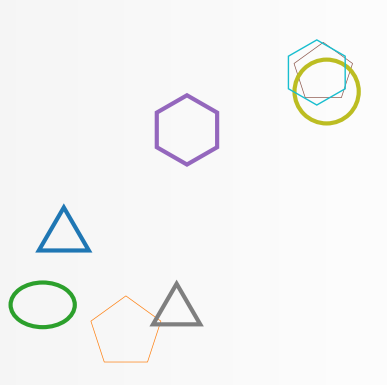[{"shape": "triangle", "thickness": 3, "radius": 0.37, "center": [0.165, 0.387]}, {"shape": "pentagon", "thickness": 0.5, "radius": 0.47, "center": [0.325, 0.136]}, {"shape": "oval", "thickness": 3, "radius": 0.41, "center": [0.11, 0.208]}, {"shape": "hexagon", "thickness": 3, "radius": 0.45, "center": [0.482, 0.663]}, {"shape": "pentagon", "thickness": 0.5, "radius": 0.4, "center": [0.834, 0.811]}, {"shape": "triangle", "thickness": 3, "radius": 0.35, "center": [0.456, 0.193]}, {"shape": "circle", "thickness": 3, "radius": 0.41, "center": [0.843, 0.762]}, {"shape": "hexagon", "thickness": 1, "radius": 0.42, "center": [0.818, 0.812]}]